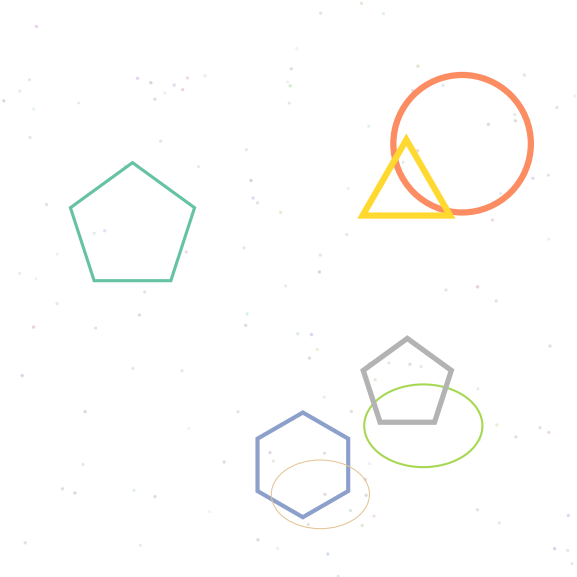[{"shape": "pentagon", "thickness": 1.5, "radius": 0.56, "center": [0.229, 0.605]}, {"shape": "circle", "thickness": 3, "radius": 0.6, "center": [0.8, 0.75]}, {"shape": "hexagon", "thickness": 2, "radius": 0.45, "center": [0.524, 0.194]}, {"shape": "oval", "thickness": 1, "radius": 0.51, "center": [0.733, 0.262]}, {"shape": "triangle", "thickness": 3, "radius": 0.44, "center": [0.704, 0.67]}, {"shape": "oval", "thickness": 0.5, "radius": 0.42, "center": [0.555, 0.143]}, {"shape": "pentagon", "thickness": 2.5, "radius": 0.4, "center": [0.705, 0.333]}]